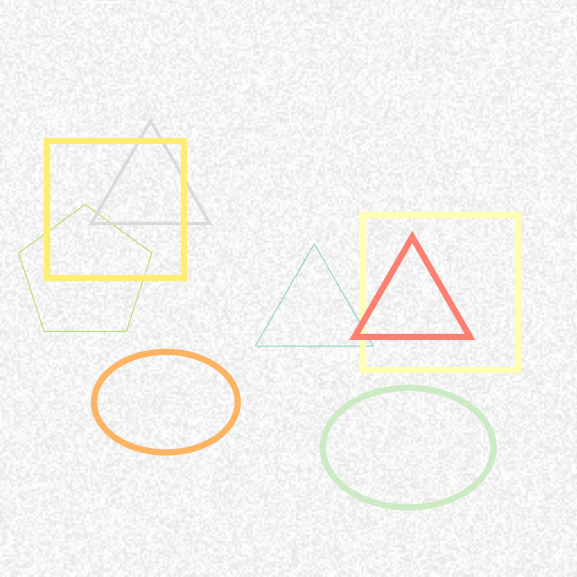[{"shape": "triangle", "thickness": 0.5, "radius": 0.59, "center": [0.544, 0.459]}, {"shape": "square", "thickness": 3, "radius": 0.67, "center": [0.763, 0.493]}, {"shape": "triangle", "thickness": 3, "radius": 0.58, "center": [0.714, 0.473]}, {"shape": "oval", "thickness": 3, "radius": 0.62, "center": [0.287, 0.303]}, {"shape": "pentagon", "thickness": 0.5, "radius": 0.61, "center": [0.148, 0.524]}, {"shape": "triangle", "thickness": 1.5, "radius": 0.59, "center": [0.261, 0.671]}, {"shape": "oval", "thickness": 3, "radius": 0.74, "center": [0.707, 0.224]}, {"shape": "square", "thickness": 3, "radius": 0.59, "center": [0.2, 0.636]}]